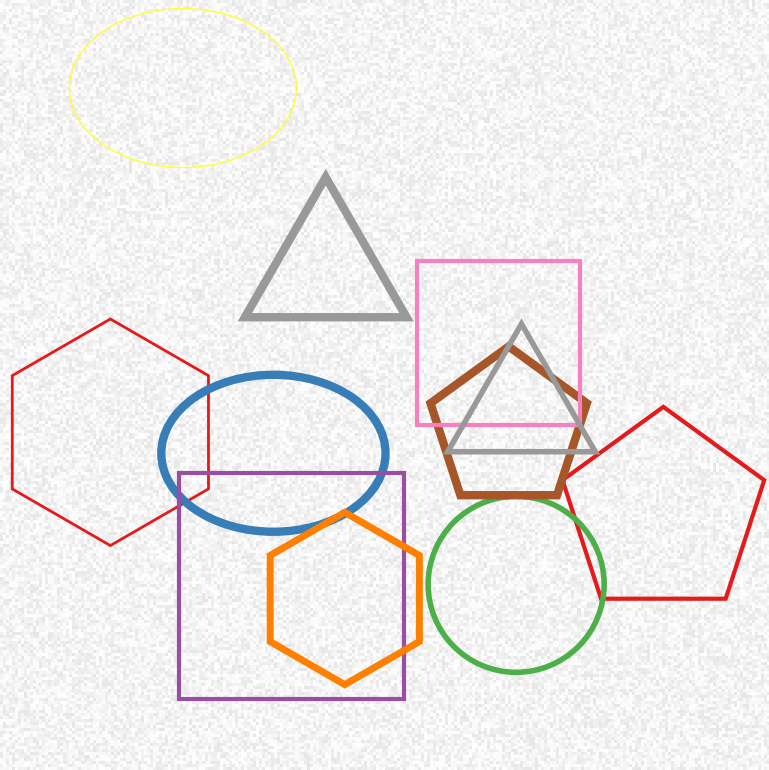[{"shape": "pentagon", "thickness": 1.5, "radius": 0.69, "center": [0.862, 0.334]}, {"shape": "hexagon", "thickness": 1, "radius": 0.74, "center": [0.143, 0.439]}, {"shape": "oval", "thickness": 3, "radius": 0.73, "center": [0.355, 0.411]}, {"shape": "circle", "thickness": 2, "radius": 0.57, "center": [0.67, 0.241]}, {"shape": "square", "thickness": 1.5, "radius": 0.73, "center": [0.378, 0.239]}, {"shape": "hexagon", "thickness": 2.5, "radius": 0.56, "center": [0.448, 0.223]}, {"shape": "oval", "thickness": 0.5, "radius": 0.74, "center": [0.238, 0.886]}, {"shape": "pentagon", "thickness": 3, "radius": 0.53, "center": [0.661, 0.443]}, {"shape": "square", "thickness": 1.5, "radius": 0.53, "center": [0.647, 0.554]}, {"shape": "triangle", "thickness": 2, "radius": 0.55, "center": [0.677, 0.469]}, {"shape": "triangle", "thickness": 3, "radius": 0.61, "center": [0.423, 0.649]}]